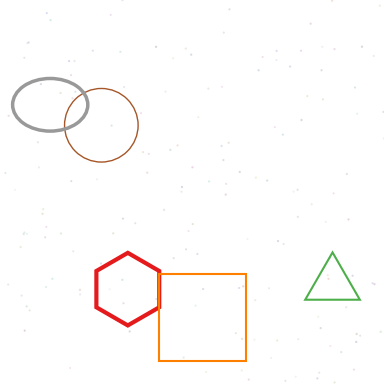[{"shape": "hexagon", "thickness": 3, "radius": 0.47, "center": [0.332, 0.249]}, {"shape": "triangle", "thickness": 1.5, "radius": 0.41, "center": [0.864, 0.262]}, {"shape": "square", "thickness": 1.5, "radius": 0.56, "center": [0.525, 0.176]}, {"shape": "circle", "thickness": 1, "radius": 0.48, "center": [0.263, 0.675]}, {"shape": "oval", "thickness": 2.5, "radius": 0.49, "center": [0.13, 0.728]}]